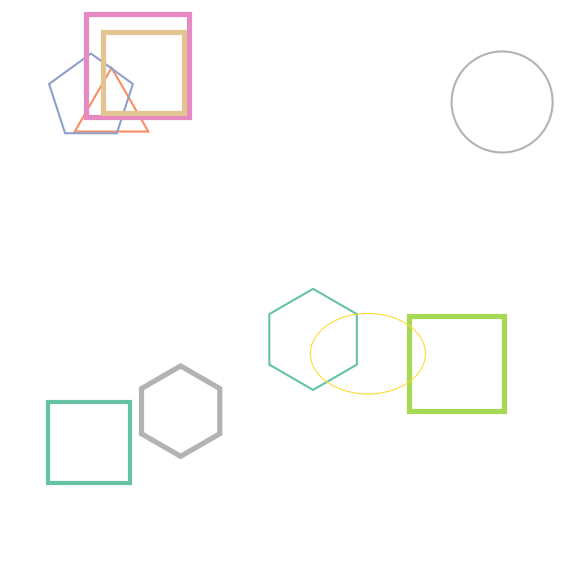[{"shape": "hexagon", "thickness": 1, "radius": 0.44, "center": [0.542, 0.411]}, {"shape": "square", "thickness": 2, "radius": 0.35, "center": [0.154, 0.233]}, {"shape": "triangle", "thickness": 1, "radius": 0.37, "center": [0.193, 0.808]}, {"shape": "pentagon", "thickness": 1, "radius": 0.38, "center": [0.158, 0.83]}, {"shape": "square", "thickness": 2.5, "radius": 0.45, "center": [0.238, 0.885]}, {"shape": "square", "thickness": 2.5, "radius": 0.41, "center": [0.79, 0.369]}, {"shape": "oval", "thickness": 0.5, "radius": 0.5, "center": [0.637, 0.387]}, {"shape": "square", "thickness": 2.5, "radius": 0.35, "center": [0.248, 0.874]}, {"shape": "circle", "thickness": 1, "radius": 0.44, "center": [0.869, 0.823]}, {"shape": "hexagon", "thickness": 2.5, "radius": 0.39, "center": [0.313, 0.287]}]